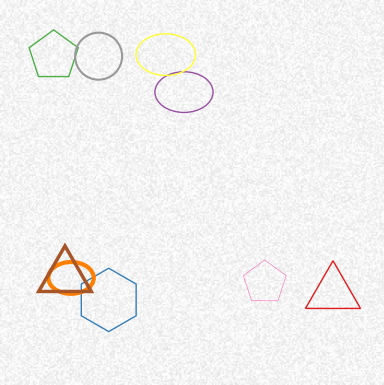[{"shape": "triangle", "thickness": 1, "radius": 0.41, "center": [0.865, 0.24]}, {"shape": "hexagon", "thickness": 1, "radius": 0.41, "center": [0.282, 0.221]}, {"shape": "pentagon", "thickness": 1, "radius": 0.33, "center": [0.139, 0.855]}, {"shape": "oval", "thickness": 1, "radius": 0.38, "center": [0.478, 0.761]}, {"shape": "oval", "thickness": 3, "radius": 0.29, "center": [0.184, 0.278]}, {"shape": "oval", "thickness": 1, "radius": 0.39, "center": [0.431, 0.858]}, {"shape": "triangle", "thickness": 2.5, "radius": 0.39, "center": [0.169, 0.282]}, {"shape": "pentagon", "thickness": 0.5, "radius": 0.29, "center": [0.688, 0.266]}, {"shape": "circle", "thickness": 1.5, "radius": 0.31, "center": [0.256, 0.854]}]